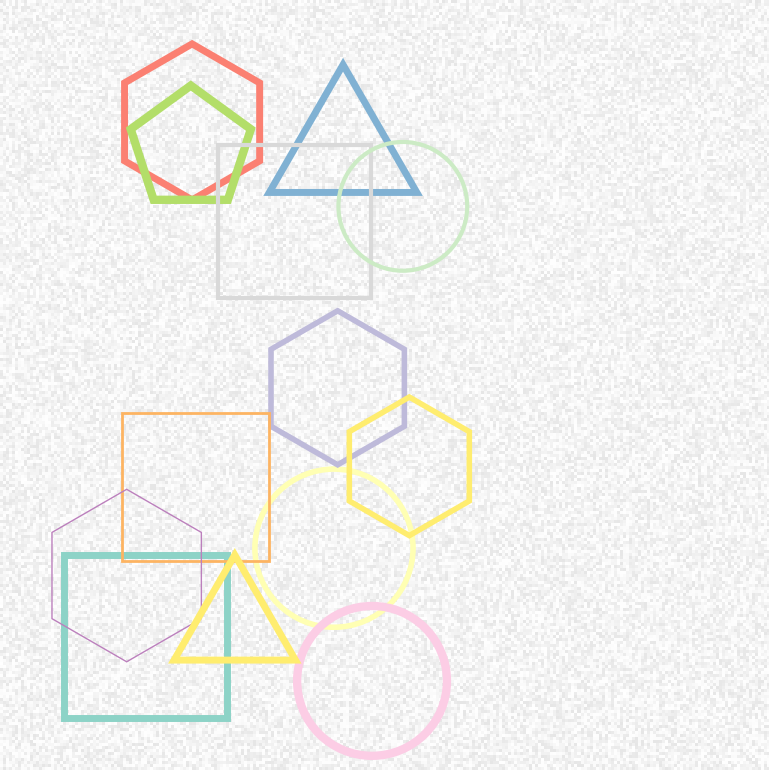[{"shape": "square", "thickness": 2.5, "radius": 0.53, "center": [0.189, 0.173]}, {"shape": "circle", "thickness": 2, "radius": 0.51, "center": [0.434, 0.288]}, {"shape": "hexagon", "thickness": 2, "radius": 0.5, "center": [0.439, 0.496]}, {"shape": "hexagon", "thickness": 2.5, "radius": 0.51, "center": [0.249, 0.842]}, {"shape": "triangle", "thickness": 2.5, "radius": 0.55, "center": [0.446, 0.805]}, {"shape": "square", "thickness": 1, "radius": 0.48, "center": [0.254, 0.368]}, {"shape": "pentagon", "thickness": 3, "radius": 0.41, "center": [0.248, 0.807]}, {"shape": "circle", "thickness": 3, "radius": 0.49, "center": [0.483, 0.116]}, {"shape": "square", "thickness": 1.5, "radius": 0.5, "center": [0.382, 0.712]}, {"shape": "hexagon", "thickness": 0.5, "radius": 0.56, "center": [0.164, 0.253]}, {"shape": "circle", "thickness": 1.5, "radius": 0.42, "center": [0.523, 0.732]}, {"shape": "triangle", "thickness": 2.5, "radius": 0.46, "center": [0.305, 0.188]}, {"shape": "hexagon", "thickness": 2, "radius": 0.45, "center": [0.532, 0.394]}]